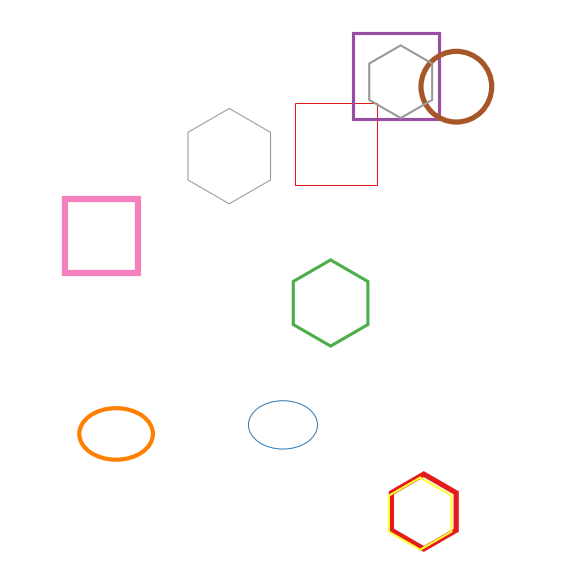[{"shape": "square", "thickness": 0.5, "radius": 0.36, "center": [0.581, 0.75]}, {"shape": "hexagon", "thickness": 2.5, "radius": 0.32, "center": [0.734, 0.113]}, {"shape": "oval", "thickness": 0.5, "radius": 0.3, "center": [0.49, 0.263]}, {"shape": "hexagon", "thickness": 1.5, "radius": 0.37, "center": [0.572, 0.474]}, {"shape": "square", "thickness": 1.5, "radius": 0.37, "center": [0.686, 0.867]}, {"shape": "oval", "thickness": 2, "radius": 0.32, "center": [0.201, 0.248]}, {"shape": "hexagon", "thickness": 1, "radius": 0.31, "center": [0.728, 0.11]}, {"shape": "circle", "thickness": 2.5, "radius": 0.31, "center": [0.79, 0.849]}, {"shape": "square", "thickness": 3, "radius": 0.32, "center": [0.176, 0.591]}, {"shape": "hexagon", "thickness": 0.5, "radius": 0.41, "center": [0.397, 0.729]}, {"shape": "hexagon", "thickness": 1, "radius": 0.31, "center": [0.694, 0.858]}]